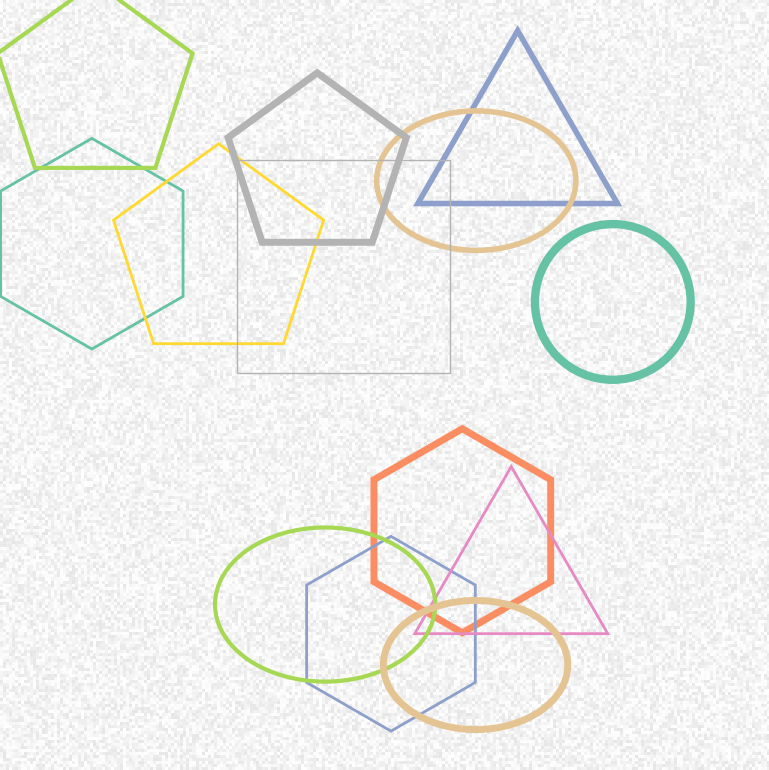[{"shape": "circle", "thickness": 3, "radius": 0.51, "center": [0.796, 0.608]}, {"shape": "hexagon", "thickness": 1, "radius": 0.68, "center": [0.119, 0.684]}, {"shape": "hexagon", "thickness": 2.5, "radius": 0.66, "center": [0.6, 0.311]}, {"shape": "triangle", "thickness": 2, "radius": 0.75, "center": [0.672, 0.81]}, {"shape": "hexagon", "thickness": 1, "radius": 0.63, "center": [0.508, 0.177]}, {"shape": "triangle", "thickness": 1, "radius": 0.72, "center": [0.664, 0.249]}, {"shape": "oval", "thickness": 1.5, "radius": 0.71, "center": [0.422, 0.215]}, {"shape": "pentagon", "thickness": 1.5, "radius": 0.67, "center": [0.124, 0.89]}, {"shape": "pentagon", "thickness": 1, "radius": 0.72, "center": [0.284, 0.67]}, {"shape": "oval", "thickness": 2.5, "radius": 0.6, "center": [0.618, 0.136]}, {"shape": "oval", "thickness": 2, "radius": 0.65, "center": [0.619, 0.765]}, {"shape": "square", "thickness": 0.5, "radius": 0.69, "center": [0.446, 0.653]}, {"shape": "pentagon", "thickness": 2.5, "radius": 0.61, "center": [0.412, 0.784]}]